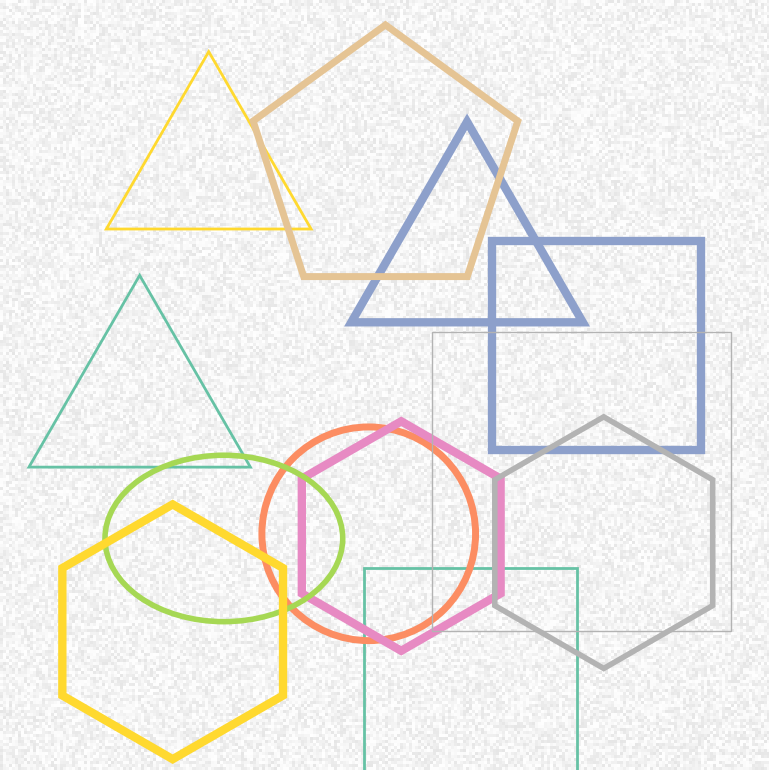[{"shape": "square", "thickness": 1, "radius": 0.69, "center": [0.611, 0.124]}, {"shape": "triangle", "thickness": 1, "radius": 0.83, "center": [0.181, 0.476]}, {"shape": "circle", "thickness": 2.5, "radius": 0.69, "center": [0.479, 0.307]}, {"shape": "triangle", "thickness": 3, "radius": 0.87, "center": [0.607, 0.668]}, {"shape": "square", "thickness": 3, "radius": 0.68, "center": [0.774, 0.551]}, {"shape": "hexagon", "thickness": 3, "radius": 0.75, "center": [0.521, 0.304]}, {"shape": "oval", "thickness": 2, "radius": 0.77, "center": [0.291, 0.301]}, {"shape": "hexagon", "thickness": 3, "radius": 0.83, "center": [0.224, 0.18]}, {"shape": "triangle", "thickness": 1, "radius": 0.77, "center": [0.271, 0.779]}, {"shape": "pentagon", "thickness": 2.5, "radius": 0.9, "center": [0.501, 0.787]}, {"shape": "square", "thickness": 0.5, "radius": 0.97, "center": [0.755, 0.375]}, {"shape": "hexagon", "thickness": 2, "radius": 0.82, "center": [0.784, 0.295]}]